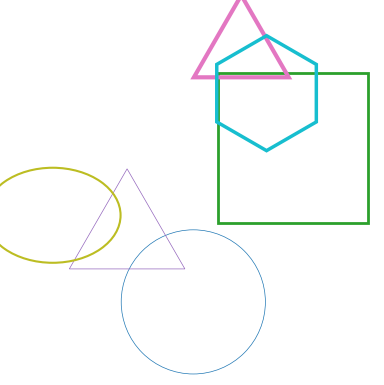[{"shape": "circle", "thickness": 0.5, "radius": 0.94, "center": [0.502, 0.216]}, {"shape": "square", "thickness": 2, "radius": 0.97, "center": [0.762, 0.615]}, {"shape": "triangle", "thickness": 0.5, "radius": 0.87, "center": [0.33, 0.388]}, {"shape": "triangle", "thickness": 3, "radius": 0.71, "center": [0.627, 0.87]}, {"shape": "oval", "thickness": 1.5, "radius": 0.88, "center": [0.137, 0.441]}, {"shape": "hexagon", "thickness": 2.5, "radius": 0.75, "center": [0.692, 0.758]}]